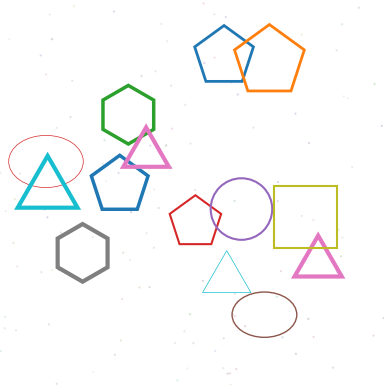[{"shape": "pentagon", "thickness": 2, "radius": 0.4, "center": [0.582, 0.853]}, {"shape": "pentagon", "thickness": 2.5, "radius": 0.39, "center": [0.311, 0.519]}, {"shape": "pentagon", "thickness": 2, "radius": 0.48, "center": [0.7, 0.841]}, {"shape": "hexagon", "thickness": 2.5, "radius": 0.38, "center": [0.333, 0.702]}, {"shape": "oval", "thickness": 0.5, "radius": 0.48, "center": [0.119, 0.581]}, {"shape": "pentagon", "thickness": 1.5, "radius": 0.35, "center": [0.508, 0.423]}, {"shape": "circle", "thickness": 1.5, "radius": 0.4, "center": [0.627, 0.457]}, {"shape": "oval", "thickness": 1, "radius": 0.42, "center": [0.687, 0.183]}, {"shape": "triangle", "thickness": 3, "radius": 0.34, "center": [0.379, 0.601]}, {"shape": "triangle", "thickness": 3, "radius": 0.35, "center": [0.826, 0.317]}, {"shape": "hexagon", "thickness": 3, "radius": 0.37, "center": [0.215, 0.343]}, {"shape": "square", "thickness": 1.5, "radius": 0.41, "center": [0.794, 0.436]}, {"shape": "triangle", "thickness": 3, "radius": 0.45, "center": [0.124, 0.505]}, {"shape": "triangle", "thickness": 0.5, "radius": 0.36, "center": [0.589, 0.276]}]